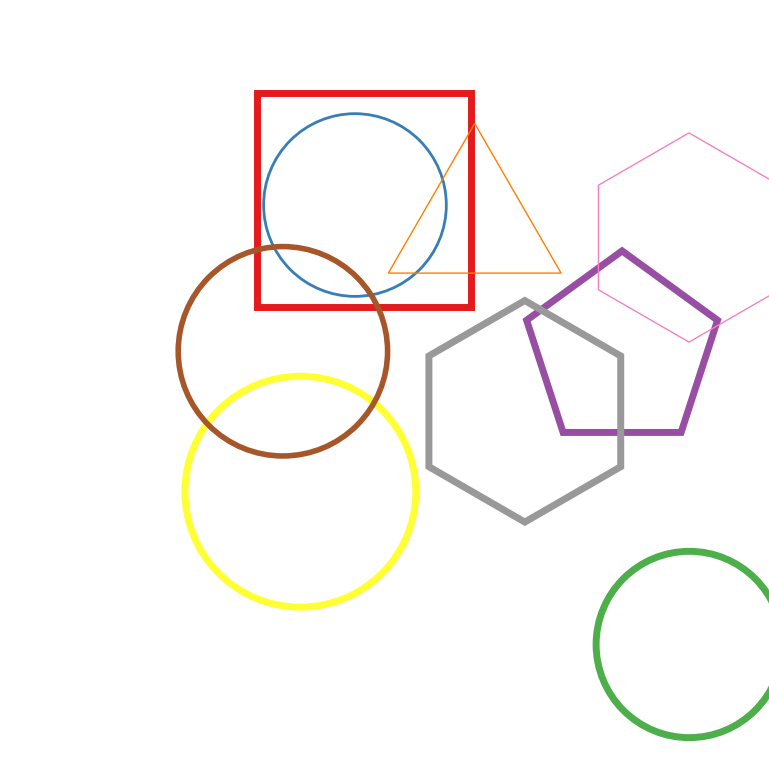[{"shape": "square", "thickness": 2.5, "radius": 0.7, "center": [0.473, 0.741]}, {"shape": "circle", "thickness": 1, "radius": 0.59, "center": [0.461, 0.734]}, {"shape": "circle", "thickness": 2.5, "radius": 0.6, "center": [0.895, 0.163]}, {"shape": "pentagon", "thickness": 2.5, "radius": 0.65, "center": [0.808, 0.544]}, {"shape": "triangle", "thickness": 0.5, "radius": 0.65, "center": [0.617, 0.71]}, {"shape": "circle", "thickness": 2.5, "radius": 0.75, "center": [0.39, 0.361]}, {"shape": "circle", "thickness": 2, "radius": 0.68, "center": [0.367, 0.544]}, {"shape": "hexagon", "thickness": 0.5, "radius": 0.68, "center": [0.895, 0.692]}, {"shape": "hexagon", "thickness": 2.5, "radius": 0.72, "center": [0.682, 0.466]}]